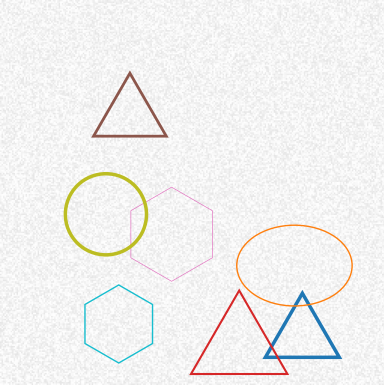[{"shape": "triangle", "thickness": 2.5, "radius": 0.55, "center": [0.785, 0.127]}, {"shape": "oval", "thickness": 1, "radius": 0.75, "center": [0.765, 0.31]}, {"shape": "triangle", "thickness": 1.5, "radius": 0.72, "center": [0.621, 0.101]}, {"shape": "triangle", "thickness": 2, "radius": 0.55, "center": [0.337, 0.701]}, {"shape": "hexagon", "thickness": 0.5, "radius": 0.61, "center": [0.446, 0.392]}, {"shape": "circle", "thickness": 2.5, "radius": 0.53, "center": [0.275, 0.443]}, {"shape": "hexagon", "thickness": 1, "radius": 0.51, "center": [0.308, 0.158]}]